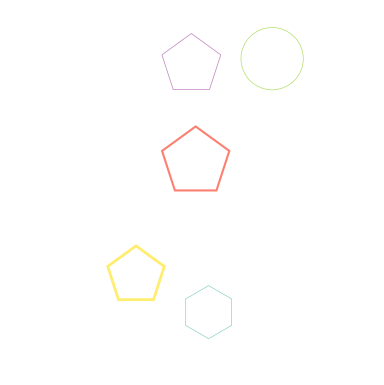[{"shape": "hexagon", "thickness": 0.5, "radius": 0.34, "center": [0.542, 0.189]}, {"shape": "pentagon", "thickness": 1.5, "radius": 0.46, "center": [0.508, 0.58]}, {"shape": "circle", "thickness": 0.5, "radius": 0.4, "center": [0.707, 0.848]}, {"shape": "pentagon", "thickness": 0.5, "radius": 0.4, "center": [0.497, 0.833]}, {"shape": "pentagon", "thickness": 2, "radius": 0.39, "center": [0.353, 0.284]}]